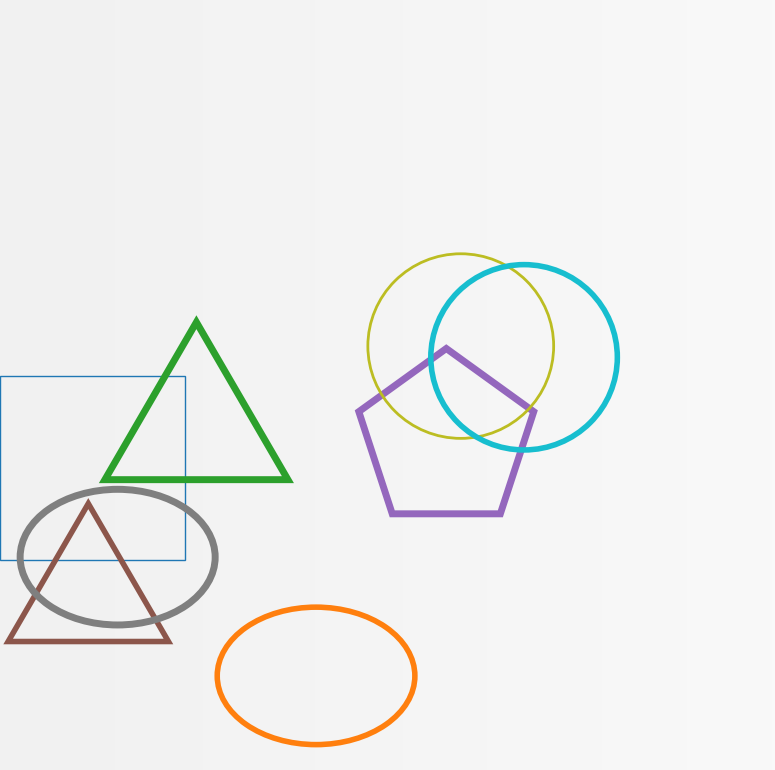[{"shape": "square", "thickness": 0.5, "radius": 0.6, "center": [0.119, 0.392]}, {"shape": "oval", "thickness": 2, "radius": 0.64, "center": [0.408, 0.122]}, {"shape": "triangle", "thickness": 2.5, "radius": 0.68, "center": [0.253, 0.445]}, {"shape": "pentagon", "thickness": 2.5, "radius": 0.59, "center": [0.576, 0.429]}, {"shape": "triangle", "thickness": 2, "radius": 0.6, "center": [0.114, 0.227]}, {"shape": "oval", "thickness": 2.5, "radius": 0.63, "center": [0.152, 0.276]}, {"shape": "circle", "thickness": 1, "radius": 0.6, "center": [0.595, 0.551]}, {"shape": "circle", "thickness": 2, "radius": 0.6, "center": [0.676, 0.536]}]